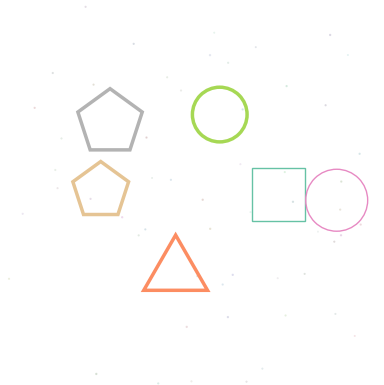[{"shape": "square", "thickness": 1, "radius": 0.34, "center": [0.724, 0.495]}, {"shape": "triangle", "thickness": 2.5, "radius": 0.48, "center": [0.456, 0.294]}, {"shape": "circle", "thickness": 1, "radius": 0.4, "center": [0.875, 0.48]}, {"shape": "circle", "thickness": 2.5, "radius": 0.36, "center": [0.571, 0.702]}, {"shape": "pentagon", "thickness": 2.5, "radius": 0.38, "center": [0.262, 0.504]}, {"shape": "pentagon", "thickness": 2.5, "radius": 0.44, "center": [0.286, 0.682]}]